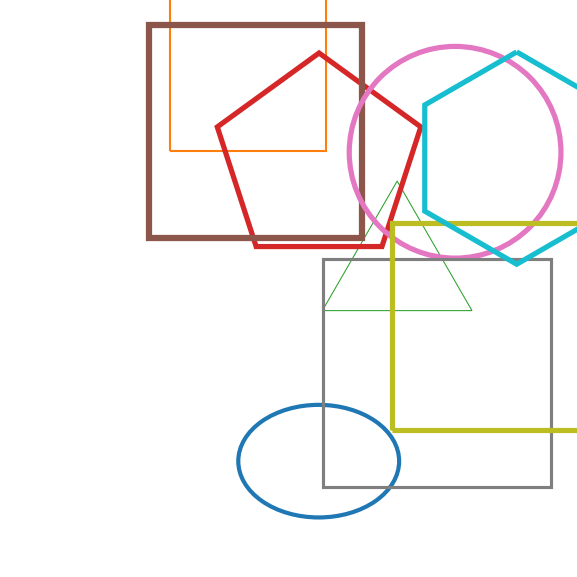[{"shape": "oval", "thickness": 2, "radius": 0.7, "center": [0.552, 0.201]}, {"shape": "square", "thickness": 1, "radius": 0.68, "center": [0.43, 0.873]}, {"shape": "triangle", "thickness": 0.5, "radius": 0.75, "center": [0.688, 0.536]}, {"shape": "pentagon", "thickness": 2.5, "radius": 0.93, "center": [0.552, 0.722]}, {"shape": "square", "thickness": 3, "radius": 0.92, "center": [0.443, 0.772]}, {"shape": "circle", "thickness": 2.5, "radius": 0.92, "center": [0.788, 0.735]}, {"shape": "square", "thickness": 1.5, "radius": 0.99, "center": [0.757, 0.353]}, {"shape": "square", "thickness": 2.5, "radius": 0.9, "center": [0.859, 0.434]}, {"shape": "hexagon", "thickness": 2.5, "radius": 0.92, "center": [0.895, 0.725]}]